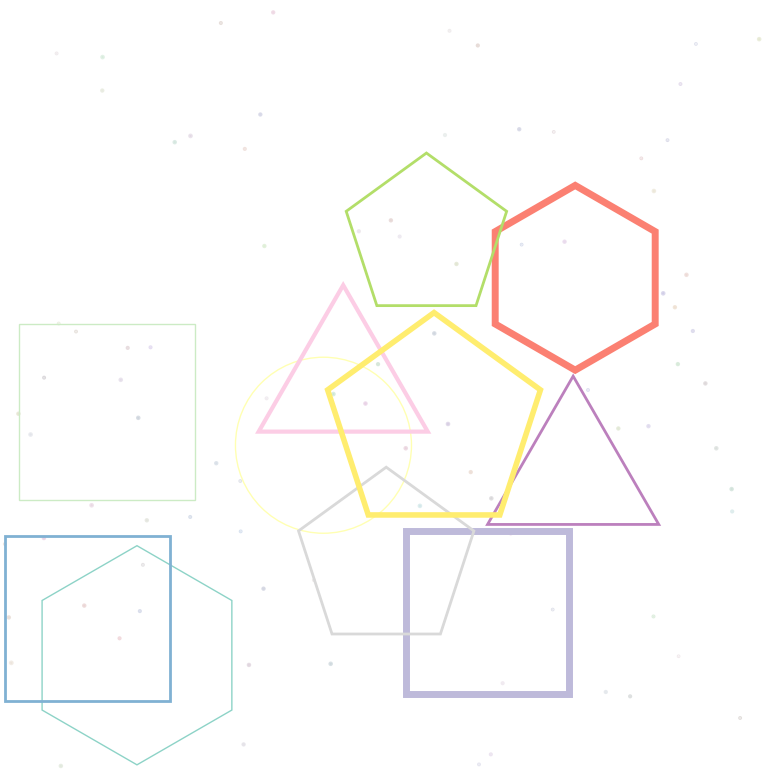[{"shape": "hexagon", "thickness": 0.5, "radius": 0.71, "center": [0.178, 0.149]}, {"shape": "circle", "thickness": 0.5, "radius": 0.57, "center": [0.42, 0.422]}, {"shape": "square", "thickness": 2.5, "radius": 0.53, "center": [0.634, 0.204]}, {"shape": "hexagon", "thickness": 2.5, "radius": 0.6, "center": [0.747, 0.639]}, {"shape": "square", "thickness": 1, "radius": 0.54, "center": [0.114, 0.197]}, {"shape": "pentagon", "thickness": 1, "radius": 0.55, "center": [0.554, 0.692]}, {"shape": "triangle", "thickness": 1.5, "radius": 0.63, "center": [0.446, 0.503]}, {"shape": "pentagon", "thickness": 1, "radius": 0.6, "center": [0.502, 0.274]}, {"shape": "triangle", "thickness": 1, "radius": 0.64, "center": [0.744, 0.383]}, {"shape": "square", "thickness": 0.5, "radius": 0.57, "center": [0.139, 0.465]}, {"shape": "pentagon", "thickness": 2, "radius": 0.73, "center": [0.564, 0.449]}]